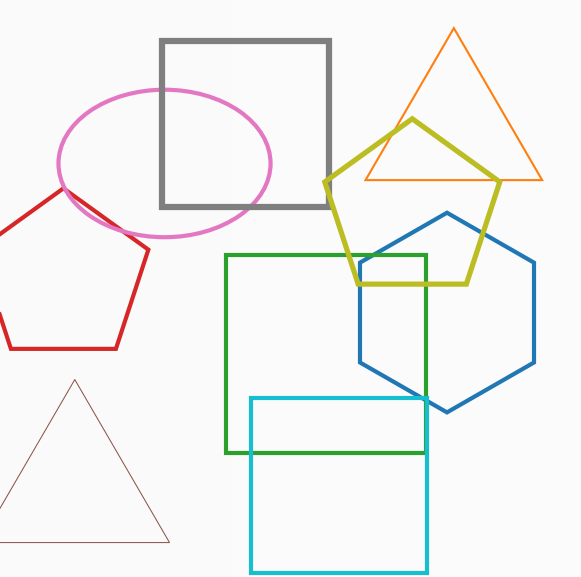[{"shape": "hexagon", "thickness": 2, "radius": 0.86, "center": [0.769, 0.458]}, {"shape": "triangle", "thickness": 1, "radius": 0.88, "center": [0.781, 0.775]}, {"shape": "square", "thickness": 2, "radius": 0.86, "center": [0.56, 0.387]}, {"shape": "pentagon", "thickness": 2, "radius": 0.77, "center": [0.109, 0.519]}, {"shape": "triangle", "thickness": 0.5, "radius": 0.94, "center": [0.129, 0.154]}, {"shape": "oval", "thickness": 2, "radius": 0.91, "center": [0.283, 0.716]}, {"shape": "square", "thickness": 3, "radius": 0.72, "center": [0.422, 0.784]}, {"shape": "pentagon", "thickness": 2.5, "radius": 0.79, "center": [0.709, 0.635]}, {"shape": "square", "thickness": 2, "radius": 0.76, "center": [0.583, 0.158]}]